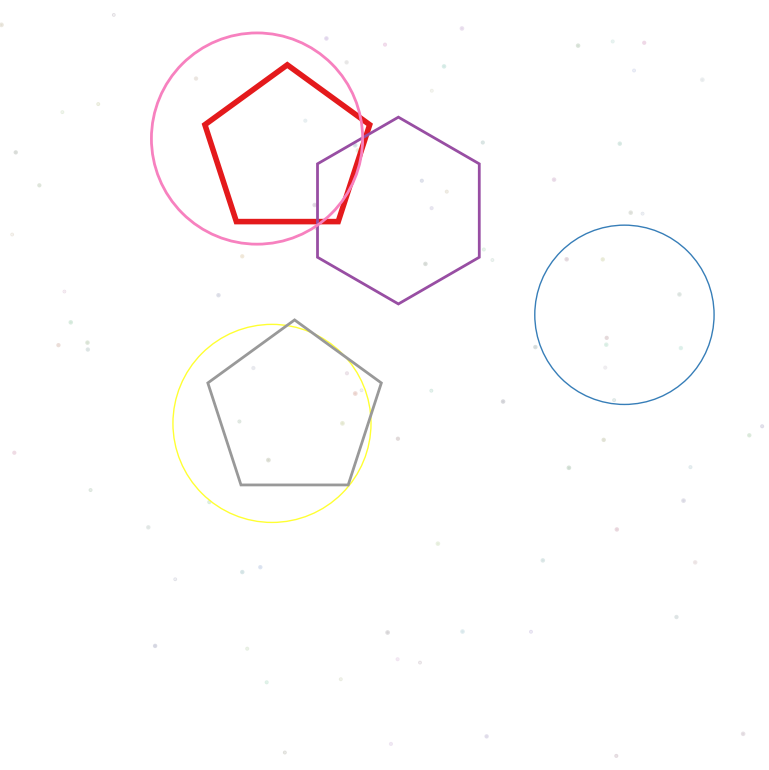[{"shape": "pentagon", "thickness": 2, "radius": 0.56, "center": [0.373, 0.803]}, {"shape": "circle", "thickness": 0.5, "radius": 0.58, "center": [0.811, 0.591]}, {"shape": "hexagon", "thickness": 1, "radius": 0.61, "center": [0.517, 0.727]}, {"shape": "circle", "thickness": 0.5, "radius": 0.64, "center": [0.353, 0.45]}, {"shape": "circle", "thickness": 1, "radius": 0.69, "center": [0.334, 0.82]}, {"shape": "pentagon", "thickness": 1, "radius": 0.59, "center": [0.383, 0.466]}]